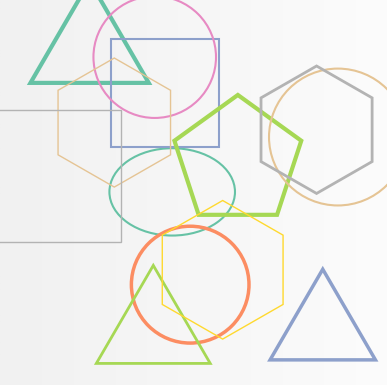[{"shape": "triangle", "thickness": 3, "radius": 0.88, "center": [0.231, 0.873]}, {"shape": "oval", "thickness": 1.5, "radius": 0.81, "center": [0.444, 0.502]}, {"shape": "circle", "thickness": 2.5, "radius": 0.76, "center": [0.491, 0.261]}, {"shape": "square", "thickness": 1.5, "radius": 0.7, "center": [0.426, 0.757]}, {"shape": "triangle", "thickness": 2.5, "radius": 0.78, "center": [0.833, 0.144]}, {"shape": "circle", "thickness": 1.5, "radius": 0.79, "center": [0.399, 0.852]}, {"shape": "pentagon", "thickness": 3, "radius": 0.86, "center": [0.614, 0.581]}, {"shape": "triangle", "thickness": 2, "radius": 0.85, "center": [0.396, 0.141]}, {"shape": "hexagon", "thickness": 1, "radius": 0.9, "center": [0.575, 0.299]}, {"shape": "hexagon", "thickness": 1, "radius": 0.84, "center": [0.295, 0.682]}, {"shape": "circle", "thickness": 1.5, "radius": 0.89, "center": [0.872, 0.644]}, {"shape": "square", "thickness": 1, "radius": 0.86, "center": [0.14, 0.544]}, {"shape": "hexagon", "thickness": 2, "radius": 0.83, "center": [0.817, 0.663]}]